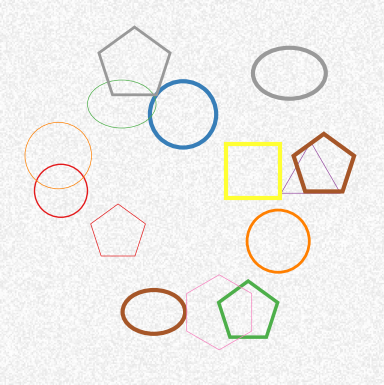[{"shape": "pentagon", "thickness": 0.5, "radius": 0.37, "center": [0.307, 0.396]}, {"shape": "circle", "thickness": 1, "radius": 0.34, "center": [0.158, 0.504]}, {"shape": "circle", "thickness": 3, "radius": 0.43, "center": [0.475, 0.703]}, {"shape": "oval", "thickness": 0.5, "radius": 0.45, "center": [0.316, 0.73]}, {"shape": "pentagon", "thickness": 2.5, "radius": 0.4, "center": [0.645, 0.189]}, {"shape": "triangle", "thickness": 0.5, "radius": 0.44, "center": [0.807, 0.543]}, {"shape": "circle", "thickness": 0.5, "radius": 0.43, "center": [0.151, 0.596]}, {"shape": "circle", "thickness": 2, "radius": 0.4, "center": [0.723, 0.374]}, {"shape": "square", "thickness": 3, "radius": 0.35, "center": [0.657, 0.556]}, {"shape": "pentagon", "thickness": 3, "radius": 0.41, "center": [0.841, 0.57]}, {"shape": "oval", "thickness": 3, "radius": 0.41, "center": [0.4, 0.19]}, {"shape": "hexagon", "thickness": 0.5, "radius": 0.49, "center": [0.569, 0.189]}, {"shape": "oval", "thickness": 3, "radius": 0.47, "center": [0.752, 0.81]}, {"shape": "pentagon", "thickness": 2, "radius": 0.49, "center": [0.349, 0.832]}]